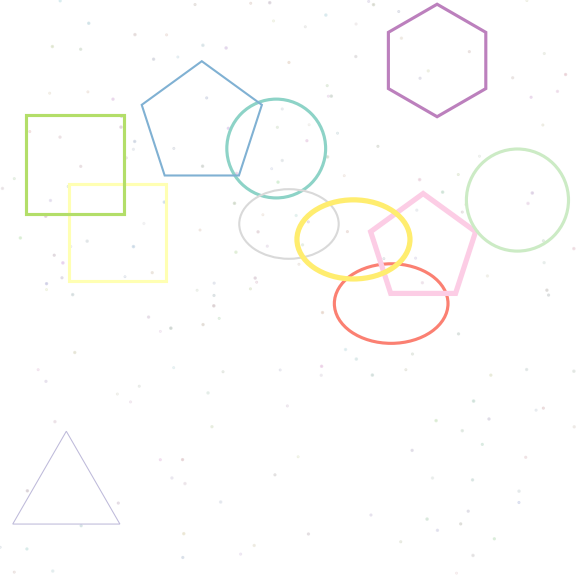[{"shape": "circle", "thickness": 1.5, "radius": 0.43, "center": [0.478, 0.742]}, {"shape": "square", "thickness": 1.5, "radius": 0.42, "center": [0.203, 0.596]}, {"shape": "triangle", "thickness": 0.5, "radius": 0.54, "center": [0.115, 0.145]}, {"shape": "oval", "thickness": 1.5, "radius": 0.49, "center": [0.677, 0.473]}, {"shape": "pentagon", "thickness": 1, "radius": 0.55, "center": [0.349, 0.784]}, {"shape": "square", "thickness": 1.5, "radius": 0.43, "center": [0.13, 0.714]}, {"shape": "pentagon", "thickness": 2.5, "radius": 0.48, "center": [0.733, 0.568]}, {"shape": "oval", "thickness": 1, "radius": 0.43, "center": [0.5, 0.611]}, {"shape": "hexagon", "thickness": 1.5, "radius": 0.49, "center": [0.757, 0.894]}, {"shape": "circle", "thickness": 1.5, "radius": 0.44, "center": [0.896, 0.653]}, {"shape": "oval", "thickness": 2.5, "radius": 0.49, "center": [0.612, 0.585]}]